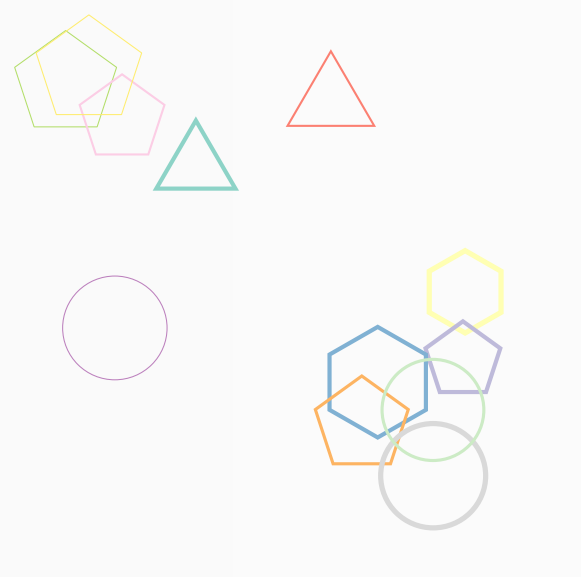[{"shape": "triangle", "thickness": 2, "radius": 0.39, "center": [0.337, 0.712]}, {"shape": "hexagon", "thickness": 2.5, "radius": 0.36, "center": [0.8, 0.494]}, {"shape": "pentagon", "thickness": 2, "radius": 0.34, "center": [0.796, 0.375]}, {"shape": "triangle", "thickness": 1, "radius": 0.43, "center": [0.569, 0.824]}, {"shape": "hexagon", "thickness": 2, "radius": 0.48, "center": [0.65, 0.337]}, {"shape": "pentagon", "thickness": 1.5, "radius": 0.42, "center": [0.622, 0.264]}, {"shape": "pentagon", "thickness": 0.5, "radius": 0.46, "center": [0.113, 0.854]}, {"shape": "pentagon", "thickness": 1, "radius": 0.38, "center": [0.21, 0.794]}, {"shape": "circle", "thickness": 2.5, "radius": 0.45, "center": [0.745, 0.175]}, {"shape": "circle", "thickness": 0.5, "radius": 0.45, "center": [0.198, 0.431]}, {"shape": "circle", "thickness": 1.5, "radius": 0.44, "center": [0.745, 0.289]}, {"shape": "pentagon", "thickness": 0.5, "radius": 0.48, "center": [0.153, 0.878]}]